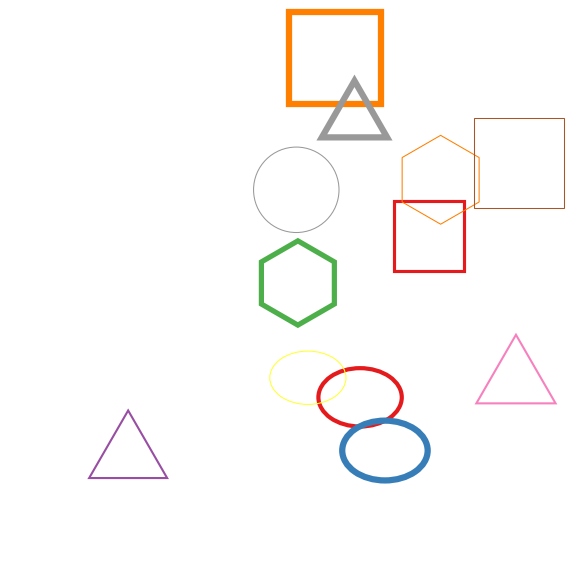[{"shape": "square", "thickness": 1.5, "radius": 0.3, "center": [0.743, 0.59]}, {"shape": "oval", "thickness": 2, "radius": 0.36, "center": [0.624, 0.311]}, {"shape": "oval", "thickness": 3, "radius": 0.37, "center": [0.667, 0.219]}, {"shape": "hexagon", "thickness": 2.5, "radius": 0.36, "center": [0.516, 0.509]}, {"shape": "triangle", "thickness": 1, "radius": 0.39, "center": [0.222, 0.21]}, {"shape": "square", "thickness": 3, "radius": 0.4, "center": [0.58, 0.899]}, {"shape": "hexagon", "thickness": 0.5, "radius": 0.38, "center": [0.763, 0.688]}, {"shape": "oval", "thickness": 0.5, "radius": 0.33, "center": [0.533, 0.345]}, {"shape": "square", "thickness": 0.5, "radius": 0.39, "center": [0.899, 0.716]}, {"shape": "triangle", "thickness": 1, "radius": 0.4, "center": [0.893, 0.34]}, {"shape": "circle", "thickness": 0.5, "radius": 0.37, "center": [0.513, 0.67]}, {"shape": "triangle", "thickness": 3, "radius": 0.33, "center": [0.614, 0.794]}]